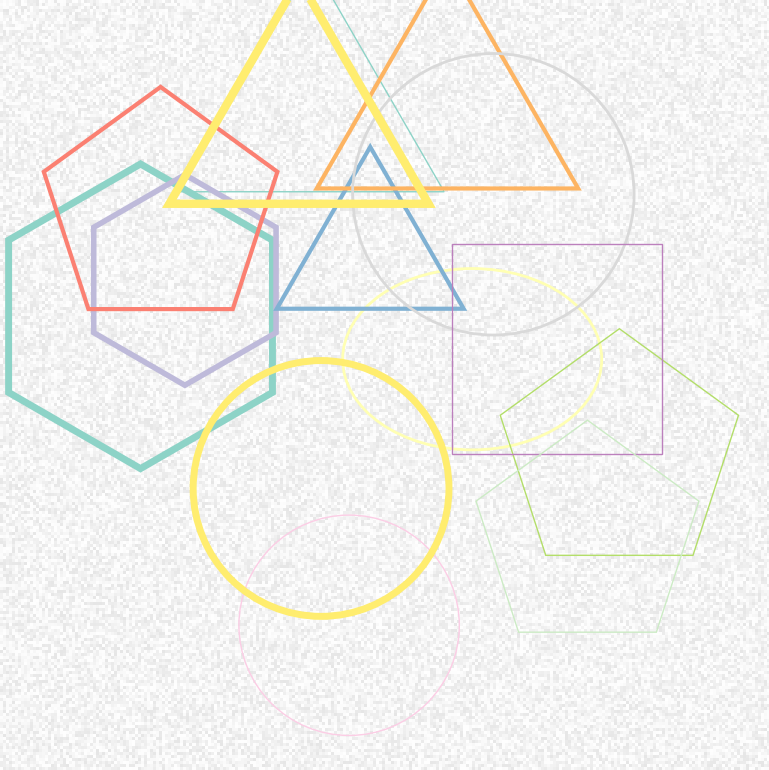[{"shape": "triangle", "thickness": 0.5, "radius": 0.99, "center": [0.405, 0.85]}, {"shape": "hexagon", "thickness": 2.5, "radius": 0.99, "center": [0.183, 0.589]}, {"shape": "oval", "thickness": 1, "radius": 0.84, "center": [0.613, 0.534]}, {"shape": "hexagon", "thickness": 2, "radius": 0.68, "center": [0.24, 0.636]}, {"shape": "pentagon", "thickness": 1.5, "radius": 0.8, "center": [0.209, 0.728]}, {"shape": "triangle", "thickness": 1.5, "radius": 0.7, "center": [0.481, 0.669]}, {"shape": "triangle", "thickness": 1.5, "radius": 0.98, "center": [0.581, 0.853]}, {"shape": "pentagon", "thickness": 0.5, "radius": 0.81, "center": [0.804, 0.41]}, {"shape": "circle", "thickness": 0.5, "radius": 0.72, "center": [0.453, 0.188]}, {"shape": "circle", "thickness": 1, "radius": 0.91, "center": [0.641, 0.748]}, {"shape": "square", "thickness": 0.5, "radius": 0.68, "center": [0.723, 0.547]}, {"shape": "pentagon", "thickness": 0.5, "radius": 0.76, "center": [0.763, 0.302]}, {"shape": "circle", "thickness": 2.5, "radius": 0.83, "center": [0.417, 0.366]}, {"shape": "triangle", "thickness": 3, "radius": 0.97, "center": [0.388, 0.833]}]